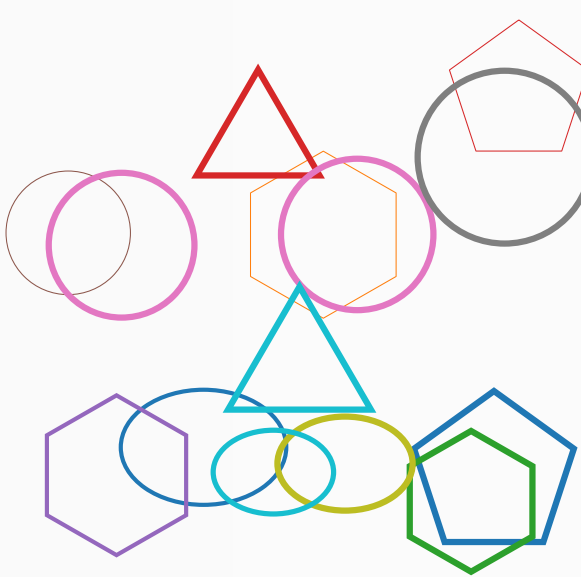[{"shape": "pentagon", "thickness": 3, "radius": 0.72, "center": [0.85, 0.177]}, {"shape": "oval", "thickness": 2, "radius": 0.71, "center": [0.35, 0.225]}, {"shape": "hexagon", "thickness": 0.5, "radius": 0.72, "center": [0.556, 0.593]}, {"shape": "hexagon", "thickness": 3, "radius": 0.61, "center": [0.81, 0.131]}, {"shape": "pentagon", "thickness": 0.5, "radius": 0.63, "center": [0.893, 0.839]}, {"shape": "triangle", "thickness": 3, "radius": 0.61, "center": [0.444, 0.756]}, {"shape": "hexagon", "thickness": 2, "radius": 0.69, "center": [0.2, 0.176]}, {"shape": "circle", "thickness": 0.5, "radius": 0.54, "center": [0.117, 0.596]}, {"shape": "circle", "thickness": 3, "radius": 0.63, "center": [0.209, 0.575]}, {"shape": "circle", "thickness": 3, "radius": 0.66, "center": [0.615, 0.593]}, {"shape": "circle", "thickness": 3, "radius": 0.75, "center": [0.868, 0.727]}, {"shape": "oval", "thickness": 3, "radius": 0.58, "center": [0.594, 0.196]}, {"shape": "oval", "thickness": 2.5, "radius": 0.52, "center": [0.47, 0.182]}, {"shape": "triangle", "thickness": 3, "radius": 0.71, "center": [0.515, 0.361]}]